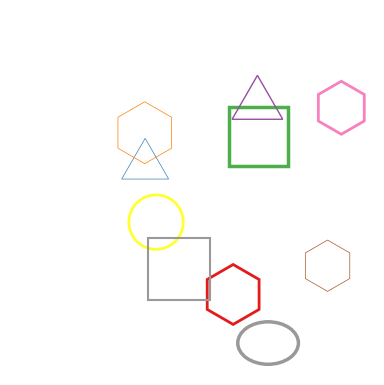[{"shape": "hexagon", "thickness": 2, "radius": 0.39, "center": [0.606, 0.235]}, {"shape": "triangle", "thickness": 0.5, "radius": 0.35, "center": [0.377, 0.57]}, {"shape": "square", "thickness": 2.5, "radius": 0.38, "center": [0.673, 0.645]}, {"shape": "triangle", "thickness": 1, "radius": 0.38, "center": [0.669, 0.728]}, {"shape": "hexagon", "thickness": 0.5, "radius": 0.4, "center": [0.376, 0.655]}, {"shape": "circle", "thickness": 2, "radius": 0.35, "center": [0.405, 0.423]}, {"shape": "hexagon", "thickness": 0.5, "radius": 0.33, "center": [0.851, 0.31]}, {"shape": "hexagon", "thickness": 2, "radius": 0.34, "center": [0.886, 0.72]}, {"shape": "oval", "thickness": 2.5, "radius": 0.39, "center": [0.696, 0.109]}, {"shape": "square", "thickness": 1.5, "radius": 0.4, "center": [0.464, 0.301]}]